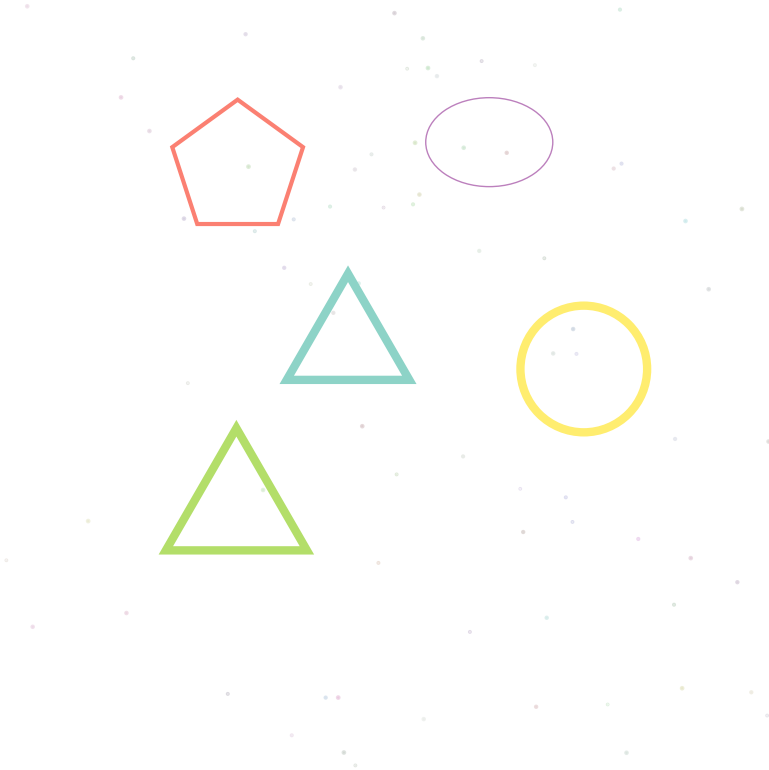[{"shape": "triangle", "thickness": 3, "radius": 0.46, "center": [0.452, 0.553]}, {"shape": "pentagon", "thickness": 1.5, "radius": 0.45, "center": [0.309, 0.781]}, {"shape": "triangle", "thickness": 3, "radius": 0.53, "center": [0.307, 0.338]}, {"shape": "oval", "thickness": 0.5, "radius": 0.41, "center": [0.635, 0.815]}, {"shape": "circle", "thickness": 3, "radius": 0.41, "center": [0.758, 0.521]}]